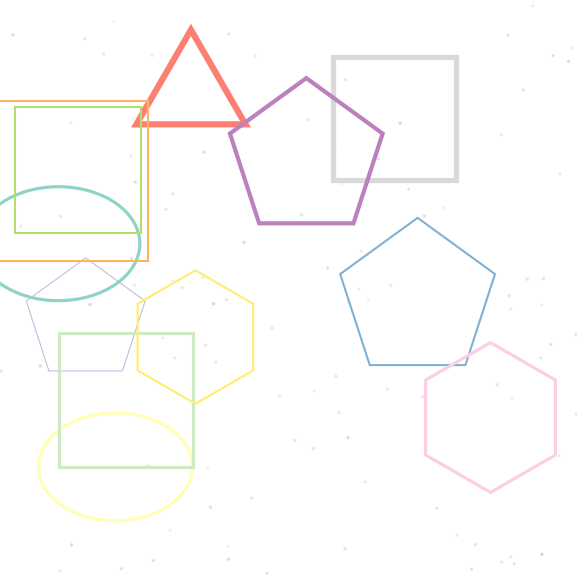[{"shape": "oval", "thickness": 1.5, "radius": 0.71, "center": [0.101, 0.577]}, {"shape": "oval", "thickness": 1.5, "radius": 0.67, "center": [0.2, 0.191]}, {"shape": "pentagon", "thickness": 0.5, "radius": 0.54, "center": [0.148, 0.444]}, {"shape": "triangle", "thickness": 3, "radius": 0.55, "center": [0.331, 0.838]}, {"shape": "pentagon", "thickness": 1, "radius": 0.7, "center": [0.723, 0.481]}, {"shape": "square", "thickness": 1, "radius": 0.69, "center": [0.119, 0.685]}, {"shape": "square", "thickness": 1, "radius": 0.54, "center": [0.135, 0.705]}, {"shape": "hexagon", "thickness": 1.5, "radius": 0.65, "center": [0.849, 0.276]}, {"shape": "square", "thickness": 2.5, "radius": 0.53, "center": [0.684, 0.794]}, {"shape": "pentagon", "thickness": 2, "radius": 0.7, "center": [0.53, 0.725]}, {"shape": "square", "thickness": 1.5, "radius": 0.58, "center": [0.218, 0.307]}, {"shape": "hexagon", "thickness": 1, "radius": 0.58, "center": [0.338, 0.415]}]